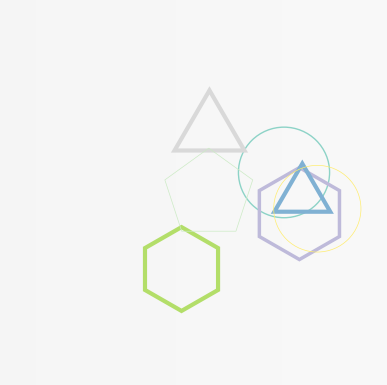[{"shape": "circle", "thickness": 1, "radius": 0.59, "center": [0.733, 0.552]}, {"shape": "hexagon", "thickness": 2.5, "radius": 0.6, "center": [0.773, 0.445]}, {"shape": "triangle", "thickness": 3, "radius": 0.42, "center": [0.78, 0.492]}, {"shape": "hexagon", "thickness": 3, "radius": 0.54, "center": [0.468, 0.301]}, {"shape": "triangle", "thickness": 3, "radius": 0.52, "center": [0.541, 0.661]}, {"shape": "pentagon", "thickness": 0.5, "radius": 0.6, "center": [0.539, 0.496]}, {"shape": "circle", "thickness": 0.5, "radius": 0.56, "center": [0.819, 0.458]}]